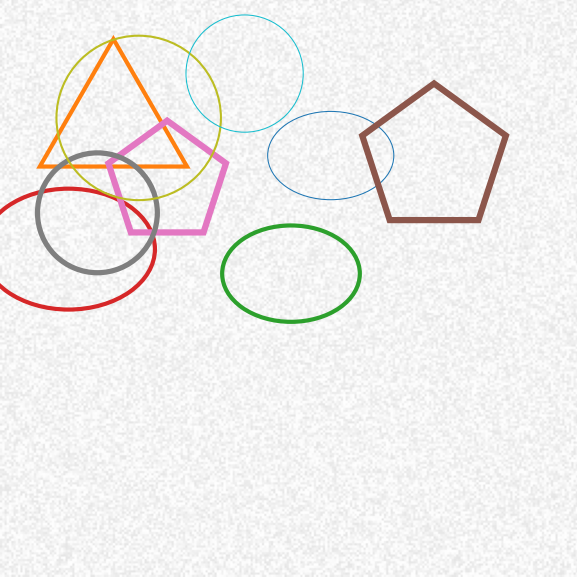[{"shape": "oval", "thickness": 0.5, "radius": 0.55, "center": [0.573, 0.73]}, {"shape": "triangle", "thickness": 2, "radius": 0.74, "center": [0.196, 0.784]}, {"shape": "oval", "thickness": 2, "radius": 0.6, "center": [0.504, 0.525]}, {"shape": "oval", "thickness": 2, "radius": 0.75, "center": [0.119, 0.568]}, {"shape": "pentagon", "thickness": 3, "radius": 0.65, "center": [0.752, 0.724]}, {"shape": "pentagon", "thickness": 3, "radius": 0.53, "center": [0.289, 0.683]}, {"shape": "circle", "thickness": 2.5, "radius": 0.52, "center": [0.169, 0.631]}, {"shape": "circle", "thickness": 1, "radius": 0.71, "center": [0.24, 0.795]}, {"shape": "circle", "thickness": 0.5, "radius": 0.51, "center": [0.424, 0.872]}]